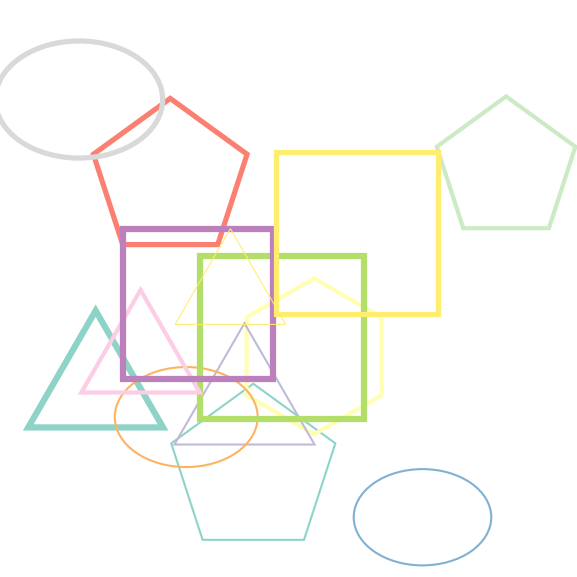[{"shape": "triangle", "thickness": 3, "radius": 0.67, "center": [0.166, 0.326]}, {"shape": "pentagon", "thickness": 1, "radius": 0.75, "center": [0.439, 0.185]}, {"shape": "hexagon", "thickness": 2, "radius": 0.68, "center": [0.544, 0.382]}, {"shape": "triangle", "thickness": 1, "radius": 0.7, "center": [0.423, 0.299]}, {"shape": "pentagon", "thickness": 2.5, "radius": 0.7, "center": [0.295, 0.689]}, {"shape": "oval", "thickness": 1, "radius": 0.6, "center": [0.732, 0.103]}, {"shape": "oval", "thickness": 1, "radius": 0.62, "center": [0.322, 0.277]}, {"shape": "square", "thickness": 3, "radius": 0.71, "center": [0.489, 0.415]}, {"shape": "triangle", "thickness": 2, "radius": 0.59, "center": [0.243, 0.379]}, {"shape": "oval", "thickness": 2.5, "radius": 0.72, "center": [0.137, 0.827]}, {"shape": "square", "thickness": 3, "radius": 0.65, "center": [0.343, 0.473]}, {"shape": "pentagon", "thickness": 2, "radius": 0.63, "center": [0.876, 0.706]}, {"shape": "square", "thickness": 2.5, "radius": 0.7, "center": [0.618, 0.596]}, {"shape": "triangle", "thickness": 0.5, "radius": 0.55, "center": [0.399, 0.493]}]